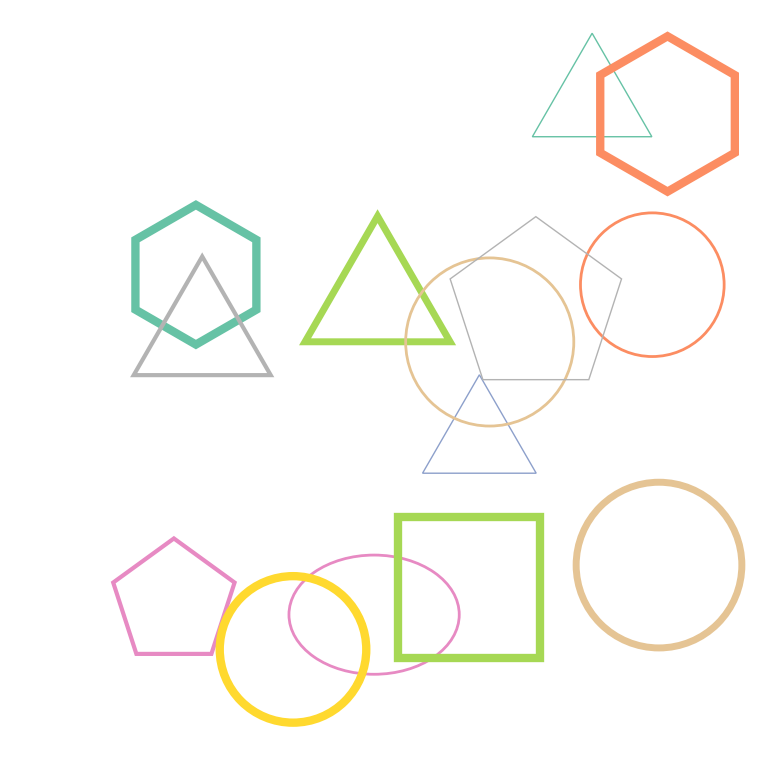[{"shape": "triangle", "thickness": 0.5, "radius": 0.45, "center": [0.769, 0.867]}, {"shape": "hexagon", "thickness": 3, "radius": 0.45, "center": [0.254, 0.643]}, {"shape": "hexagon", "thickness": 3, "radius": 0.5, "center": [0.867, 0.852]}, {"shape": "circle", "thickness": 1, "radius": 0.47, "center": [0.847, 0.63]}, {"shape": "triangle", "thickness": 0.5, "radius": 0.43, "center": [0.623, 0.428]}, {"shape": "pentagon", "thickness": 1.5, "radius": 0.41, "center": [0.226, 0.218]}, {"shape": "oval", "thickness": 1, "radius": 0.55, "center": [0.486, 0.202]}, {"shape": "square", "thickness": 3, "radius": 0.46, "center": [0.609, 0.237]}, {"shape": "triangle", "thickness": 2.5, "radius": 0.54, "center": [0.49, 0.61]}, {"shape": "circle", "thickness": 3, "radius": 0.48, "center": [0.381, 0.157]}, {"shape": "circle", "thickness": 1, "radius": 0.55, "center": [0.636, 0.556]}, {"shape": "circle", "thickness": 2.5, "radius": 0.54, "center": [0.856, 0.266]}, {"shape": "triangle", "thickness": 1.5, "radius": 0.51, "center": [0.263, 0.564]}, {"shape": "pentagon", "thickness": 0.5, "radius": 0.59, "center": [0.696, 0.602]}]